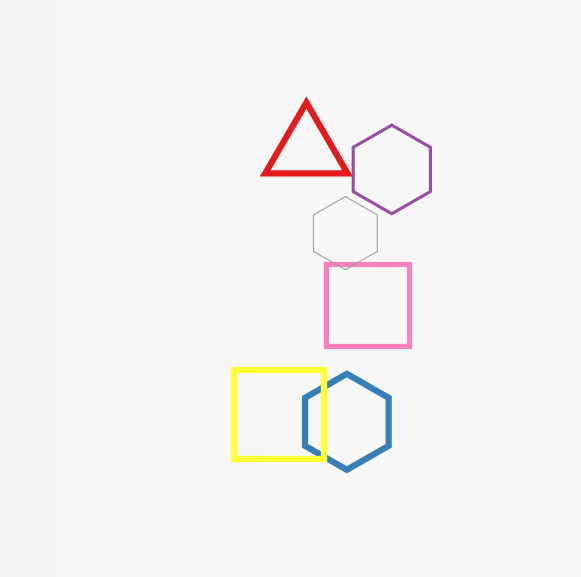[{"shape": "triangle", "thickness": 3, "radius": 0.41, "center": [0.527, 0.74]}, {"shape": "hexagon", "thickness": 3, "radius": 0.42, "center": [0.597, 0.269]}, {"shape": "hexagon", "thickness": 1.5, "radius": 0.38, "center": [0.674, 0.706]}, {"shape": "square", "thickness": 3, "radius": 0.39, "center": [0.479, 0.281]}, {"shape": "square", "thickness": 2.5, "radius": 0.35, "center": [0.632, 0.47]}, {"shape": "hexagon", "thickness": 0.5, "radius": 0.32, "center": [0.594, 0.595]}]